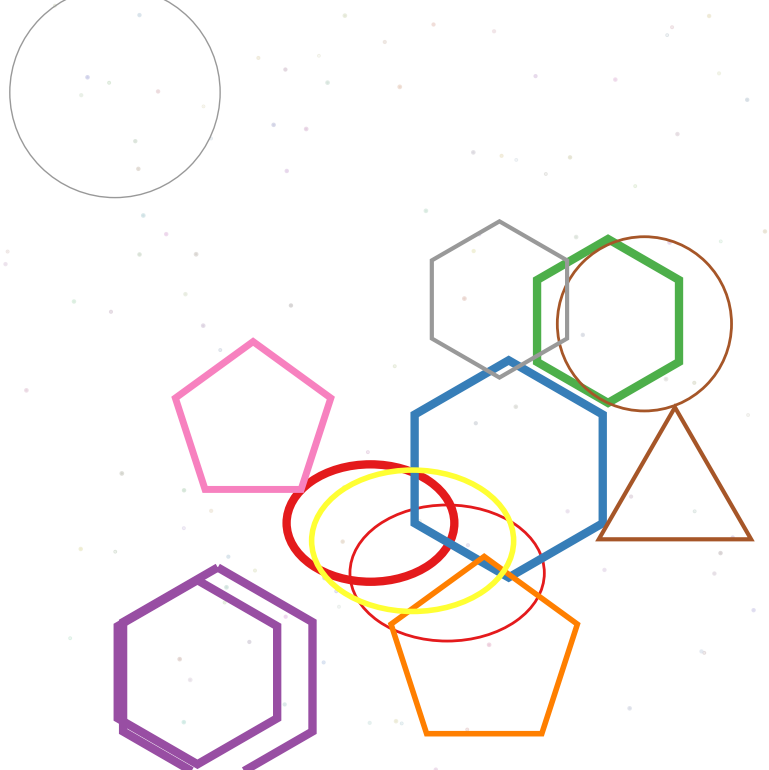[{"shape": "oval", "thickness": 3, "radius": 0.54, "center": [0.481, 0.321]}, {"shape": "oval", "thickness": 1, "radius": 0.63, "center": [0.581, 0.256]}, {"shape": "hexagon", "thickness": 3, "radius": 0.71, "center": [0.661, 0.391]}, {"shape": "hexagon", "thickness": 3, "radius": 0.53, "center": [0.79, 0.583]}, {"shape": "hexagon", "thickness": 3, "radius": 0.6, "center": [0.256, 0.127]}, {"shape": "hexagon", "thickness": 3, "radius": 0.71, "center": [0.283, 0.121]}, {"shape": "pentagon", "thickness": 2, "radius": 0.64, "center": [0.629, 0.15]}, {"shape": "oval", "thickness": 2, "radius": 0.66, "center": [0.536, 0.298]}, {"shape": "triangle", "thickness": 1.5, "radius": 0.57, "center": [0.877, 0.357]}, {"shape": "circle", "thickness": 1, "radius": 0.57, "center": [0.837, 0.579]}, {"shape": "pentagon", "thickness": 2.5, "radius": 0.53, "center": [0.329, 0.45]}, {"shape": "hexagon", "thickness": 1.5, "radius": 0.51, "center": [0.649, 0.611]}, {"shape": "circle", "thickness": 0.5, "radius": 0.68, "center": [0.149, 0.88]}]